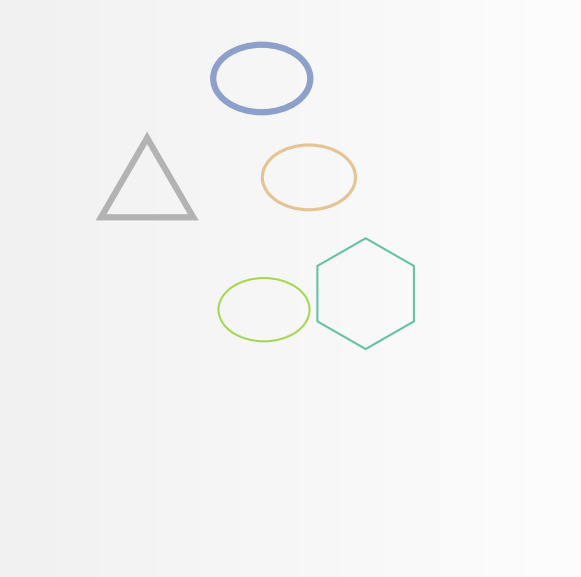[{"shape": "hexagon", "thickness": 1, "radius": 0.48, "center": [0.629, 0.491]}, {"shape": "oval", "thickness": 3, "radius": 0.42, "center": [0.45, 0.863]}, {"shape": "oval", "thickness": 1, "radius": 0.39, "center": [0.454, 0.463]}, {"shape": "oval", "thickness": 1.5, "radius": 0.4, "center": [0.531, 0.692]}, {"shape": "triangle", "thickness": 3, "radius": 0.46, "center": [0.253, 0.669]}]